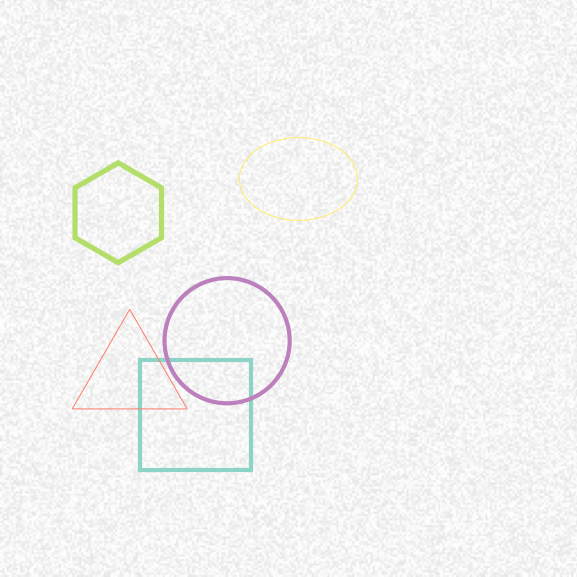[{"shape": "square", "thickness": 2, "radius": 0.48, "center": [0.339, 0.28]}, {"shape": "triangle", "thickness": 0.5, "radius": 0.57, "center": [0.225, 0.349]}, {"shape": "hexagon", "thickness": 2.5, "radius": 0.43, "center": [0.205, 0.631]}, {"shape": "circle", "thickness": 2, "radius": 0.54, "center": [0.393, 0.409]}, {"shape": "oval", "thickness": 0.5, "radius": 0.51, "center": [0.517, 0.689]}]